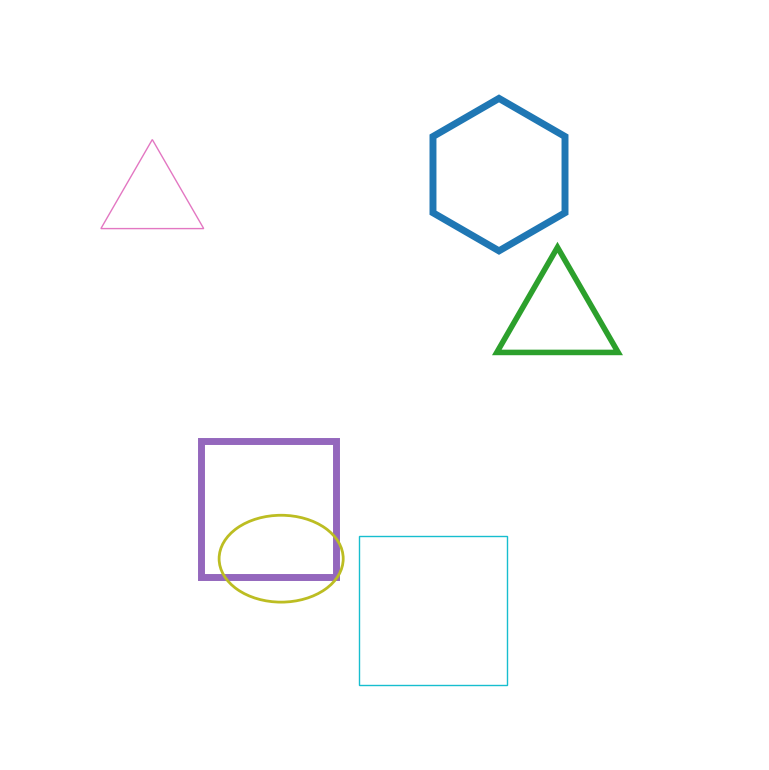[{"shape": "hexagon", "thickness": 2.5, "radius": 0.49, "center": [0.648, 0.773]}, {"shape": "triangle", "thickness": 2, "radius": 0.45, "center": [0.724, 0.588]}, {"shape": "square", "thickness": 2.5, "radius": 0.44, "center": [0.349, 0.339]}, {"shape": "triangle", "thickness": 0.5, "radius": 0.39, "center": [0.198, 0.742]}, {"shape": "oval", "thickness": 1, "radius": 0.4, "center": [0.365, 0.274]}, {"shape": "square", "thickness": 0.5, "radius": 0.48, "center": [0.562, 0.207]}]